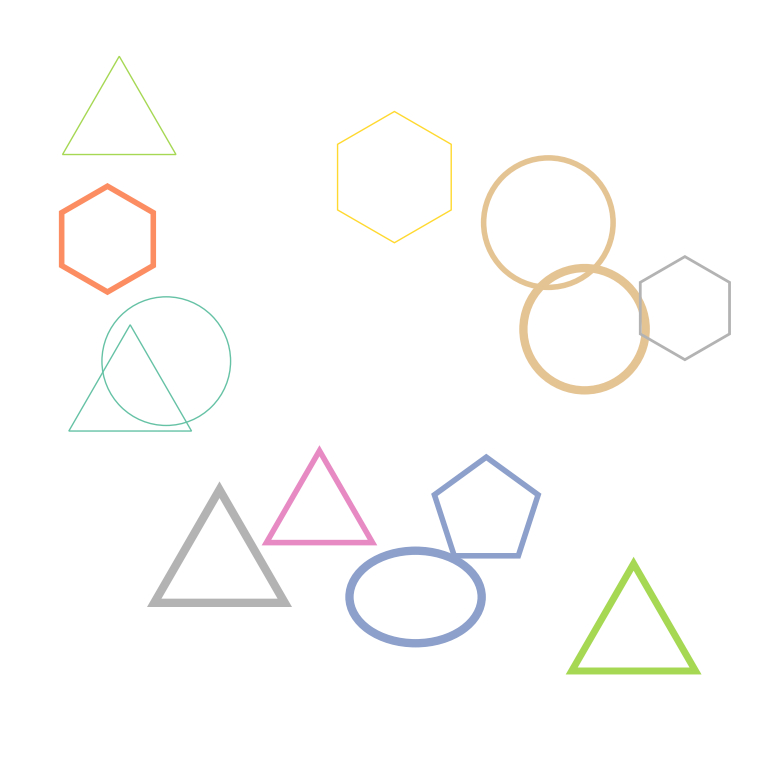[{"shape": "circle", "thickness": 0.5, "radius": 0.42, "center": [0.216, 0.531]}, {"shape": "triangle", "thickness": 0.5, "radius": 0.46, "center": [0.169, 0.486]}, {"shape": "hexagon", "thickness": 2, "radius": 0.34, "center": [0.14, 0.689]}, {"shape": "pentagon", "thickness": 2, "radius": 0.35, "center": [0.632, 0.335]}, {"shape": "oval", "thickness": 3, "radius": 0.43, "center": [0.54, 0.225]}, {"shape": "triangle", "thickness": 2, "radius": 0.4, "center": [0.415, 0.335]}, {"shape": "triangle", "thickness": 2.5, "radius": 0.46, "center": [0.823, 0.175]}, {"shape": "triangle", "thickness": 0.5, "radius": 0.43, "center": [0.155, 0.842]}, {"shape": "hexagon", "thickness": 0.5, "radius": 0.43, "center": [0.512, 0.77]}, {"shape": "circle", "thickness": 3, "radius": 0.4, "center": [0.759, 0.572]}, {"shape": "circle", "thickness": 2, "radius": 0.42, "center": [0.712, 0.711]}, {"shape": "hexagon", "thickness": 1, "radius": 0.33, "center": [0.889, 0.6]}, {"shape": "triangle", "thickness": 3, "radius": 0.49, "center": [0.285, 0.266]}]